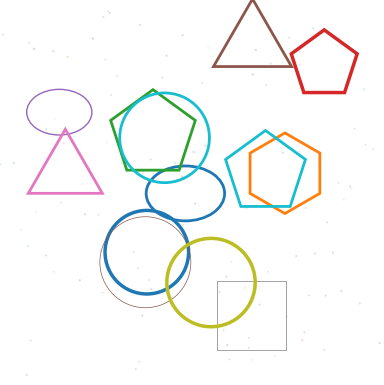[{"shape": "oval", "thickness": 2, "radius": 0.51, "center": [0.482, 0.498]}, {"shape": "circle", "thickness": 2.5, "radius": 0.54, "center": [0.381, 0.345]}, {"shape": "hexagon", "thickness": 2, "radius": 0.52, "center": [0.74, 0.55]}, {"shape": "pentagon", "thickness": 2, "radius": 0.58, "center": [0.397, 0.652]}, {"shape": "pentagon", "thickness": 2.5, "radius": 0.45, "center": [0.842, 0.832]}, {"shape": "oval", "thickness": 1, "radius": 0.42, "center": [0.154, 0.709]}, {"shape": "circle", "thickness": 0.5, "radius": 0.59, "center": [0.378, 0.319]}, {"shape": "triangle", "thickness": 2, "radius": 0.59, "center": [0.656, 0.886]}, {"shape": "triangle", "thickness": 2, "radius": 0.56, "center": [0.17, 0.553]}, {"shape": "square", "thickness": 0.5, "radius": 0.45, "center": [0.654, 0.18]}, {"shape": "circle", "thickness": 2.5, "radius": 0.57, "center": [0.548, 0.266]}, {"shape": "pentagon", "thickness": 2, "radius": 0.55, "center": [0.69, 0.552]}, {"shape": "circle", "thickness": 2, "radius": 0.58, "center": [0.427, 0.642]}]